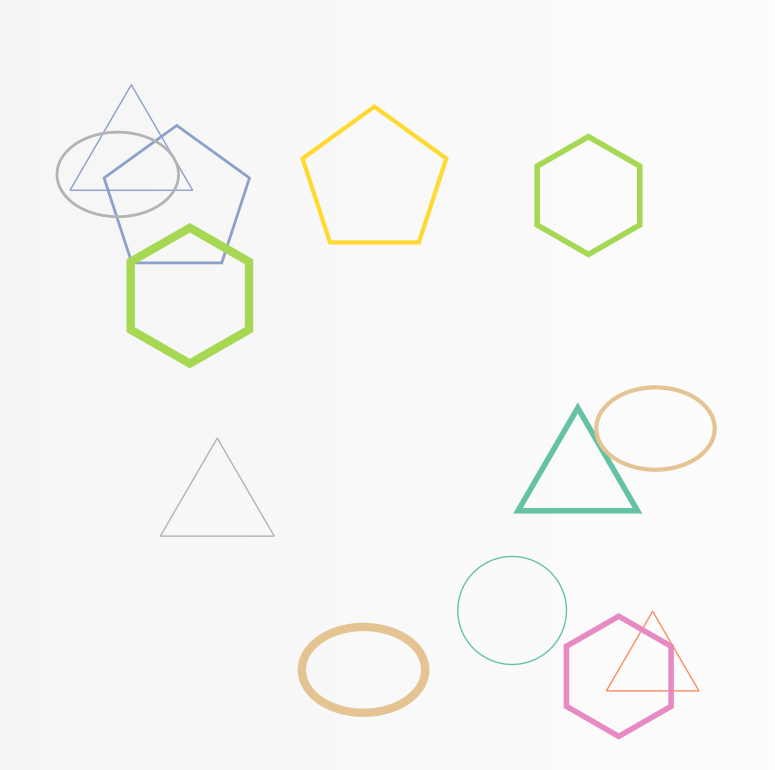[{"shape": "circle", "thickness": 0.5, "radius": 0.35, "center": [0.661, 0.207]}, {"shape": "triangle", "thickness": 2, "radius": 0.45, "center": [0.746, 0.381]}, {"shape": "triangle", "thickness": 0.5, "radius": 0.34, "center": [0.842, 0.137]}, {"shape": "pentagon", "thickness": 1, "radius": 0.49, "center": [0.228, 0.738]}, {"shape": "triangle", "thickness": 0.5, "radius": 0.46, "center": [0.169, 0.799]}, {"shape": "hexagon", "thickness": 2, "radius": 0.39, "center": [0.798, 0.122]}, {"shape": "hexagon", "thickness": 3, "radius": 0.44, "center": [0.245, 0.616]}, {"shape": "hexagon", "thickness": 2, "radius": 0.38, "center": [0.759, 0.746]}, {"shape": "pentagon", "thickness": 1.5, "radius": 0.49, "center": [0.483, 0.764]}, {"shape": "oval", "thickness": 3, "radius": 0.4, "center": [0.469, 0.13]}, {"shape": "oval", "thickness": 1.5, "radius": 0.38, "center": [0.846, 0.443]}, {"shape": "oval", "thickness": 1, "radius": 0.39, "center": [0.152, 0.773]}, {"shape": "triangle", "thickness": 0.5, "radius": 0.42, "center": [0.28, 0.346]}]